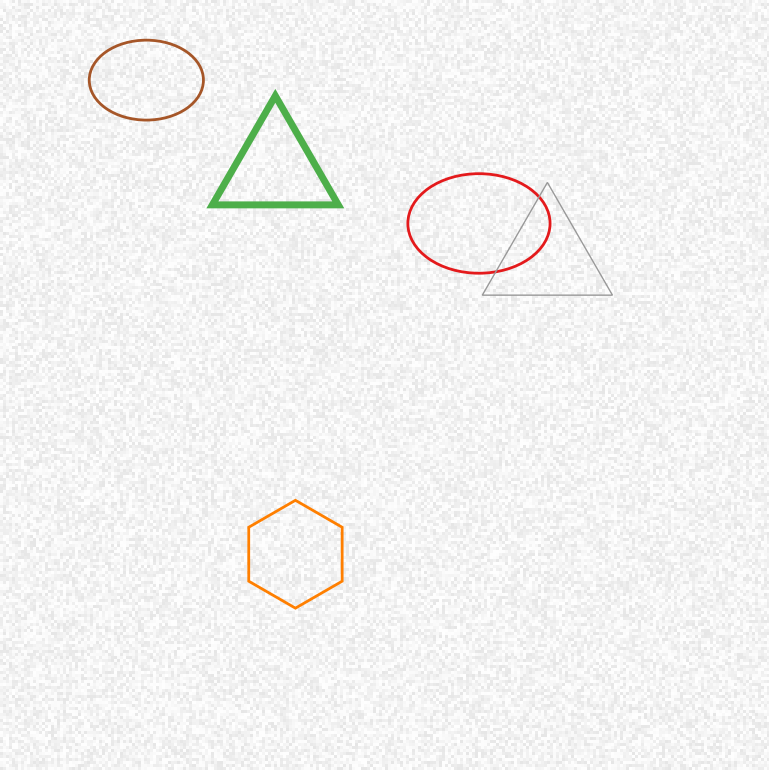[{"shape": "oval", "thickness": 1, "radius": 0.46, "center": [0.622, 0.71]}, {"shape": "triangle", "thickness": 2.5, "radius": 0.47, "center": [0.358, 0.781]}, {"shape": "hexagon", "thickness": 1, "radius": 0.35, "center": [0.384, 0.28]}, {"shape": "oval", "thickness": 1, "radius": 0.37, "center": [0.19, 0.896]}, {"shape": "triangle", "thickness": 0.5, "radius": 0.49, "center": [0.711, 0.665]}]